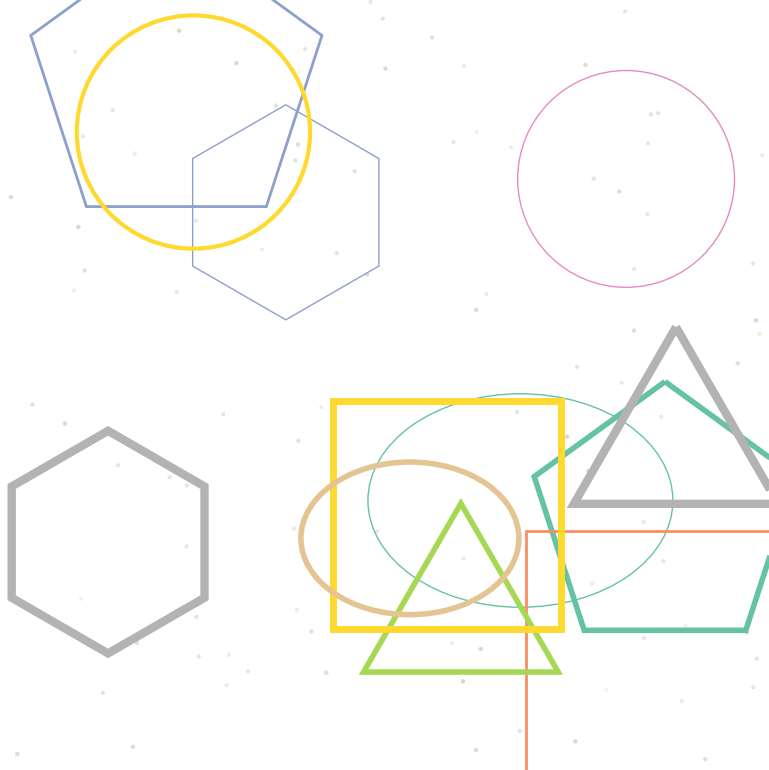[{"shape": "pentagon", "thickness": 2, "radius": 0.89, "center": [0.864, 0.326]}, {"shape": "oval", "thickness": 0.5, "radius": 0.99, "center": [0.676, 0.35]}, {"shape": "square", "thickness": 1, "radius": 0.91, "center": [0.866, 0.128]}, {"shape": "pentagon", "thickness": 1, "radius": 0.99, "center": [0.229, 0.893]}, {"shape": "hexagon", "thickness": 0.5, "radius": 0.7, "center": [0.371, 0.724]}, {"shape": "circle", "thickness": 0.5, "radius": 0.7, "center": [0.813, 0.768]}, {"shape": "triangle", "thickness": 2, "radius": 0.73, "center": [0.599, 0.2]}, {"shape": "square", "thickness": 2.5, "radius": 0.74, "center": [0.58, 0.331]}, {"shape": "circle", "thickness": 1.5, "radius": 0.76, "center": [0.251, 0.828]}, {"shape": "oval", "thickness": 2, "radius": 0.71, "center": [0.532, 0.301]}, {"shape": "triangle", "thickness": 3, "radius": 0.77, "center": [0.878, 0.422]}, {"shape": "hexagon", "thickness": 3, "radius": 0.72, "center": [0.14, 0.296]}]